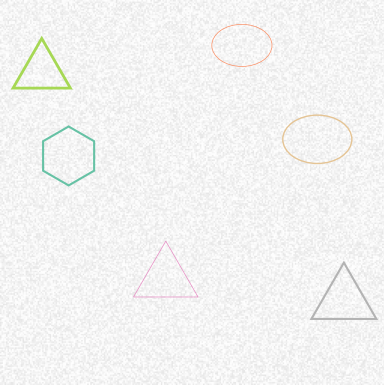[{"shape": "hexagon", "thickness": 1.5, "radius": 0.38, "center": [0.178, 0.595]}, {"shape": "oval", "thickness": 0.5, "radius": 0.39, "center": [0.628, 0.882]}, {"shape": "triangle", "thickness": 0.5, "radius": 0.48, "center": [0.431, 0.277]}, {"shape": "triangle", "thickness": 2, "radius": 0.43, "center": [0.108, 0.814]}, {"shape": "oval", "thickness": 1, "radius": 0.45, "center": [0.824, 0.638]}, {"shape": "triangle", "thickness": 1.5, "radius": 0.49, "center": [0.893, 0.22]}]